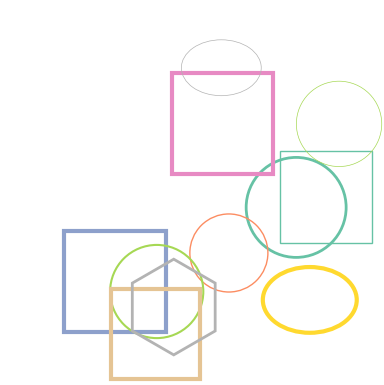[{"shape": "circle", "thickness": 2, "radius": 0.65, "center": [0.769, 0.461]}, {"shape": "square", "thickness": 1, "radius": 0.6, "center": [0.847, 0.488]}, {"shape": "circle", "thickness": 1, "radius": 0.51, "center": [0.594, 0.343]}, {"shape": "square", "thickness": 3, "radius": 0.66, "center": [0.298, 0.269]}, {"shape": "square", "thickness": 3, "radius": 0.66, "center": [0.577, 0.678]}, {"shape": "circle", "thickness": 1.5, "radius": 0.61, "center": [0.407, 0.243]}, {"shape": "circle", "thickness": 0.5, "radius": 0.55, "center": [0.881, 0.678]}, {"shape": "oval", "thickness": 3, "radius": 0.61, "center": [0.805, 0.221]}, {"shape": "square", "thickness": 3, "radius": 0.58, "center": [0.403, 0.133]}, {"shape": "oval", "thickness": 0.5, "radius": 0.52, "center": [0.575, 0.824]}, {"shape": "hexagon", "thickness": 2, "radius": 0.62, "center": [0.451, 0.203]}]